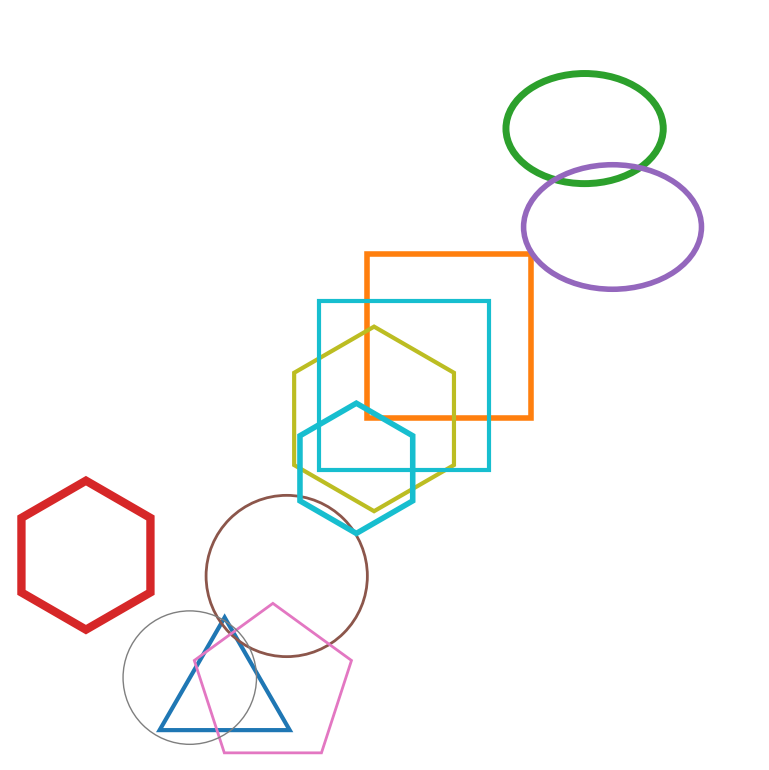[{"shape": "triangle", "thickness": 1.5, "radius": 0.49, "center": [0.292, 0.101]}, {"shape": "square", "thickness": 2, "radius": 0.53, "center": [0.583, 0.564]}, {"shape": "oval", "thickness": 2.5, "radius": 0.51, "center": [0.759, 0.833]}, {"shape": "hexagon", "thickness": 3, "radius": 0.48, "center": [0.112, 0.279]}, {"shape": "oval", "thickness": 2, "radius": 0.58, "center": [0.795, 0.705]}, {"shape": "circle", "thickness": 1, "radius": 0.52, "center": [0.372, 0.252]}, {"shape": "pentagon", "thickness": 1, "radius": 0.54, "center": [0.354, 0.109]}, {"shape": "circle", "thickness": 0.5, "radius": 0.43, "center": [0.246, 0.12]}, {"shape": "hexagon", "thickness": 1.5, "radius": 0.6, "center": [0.486, 0.456]}, {"shape": "square", "thickness": 1.5, "radius": 0.55, "center": [0.525, 0.499]}, {"shape": "hexagon", "thickness": 2, "radius": 0.42, "center": [0.463, 0.392]}]